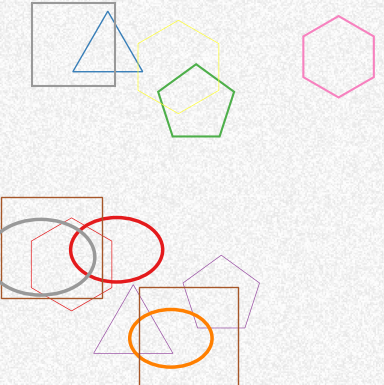[{"shape": "oval", "thickness": 2.5, "radius": 0.6, "center": [0.303, 0.351]}, {"shape": "hexagon", "thickness": 0.5, "radius": 0.6, "center": [0.186, 0.313]}, {"shape": "triangle", "thickness": 1, "radius": 0.52, "center": [0.28, 0.866]}, {"shape": "pentagon", "thickness": 1.5, "radius": 0.52, "center": [0.509, 0.729]}, {"shape": "triangle", "thickness": 0.5, "radius": 0.59, "center": [0.346, 0.142]}, {"shape": "pentagon", "thickness": 0.5, "radius": 0.52, "center": [0.575, 0.233]}, {"shape": "oval", "thickness": 2.5, "radius": 0.53, "center": [0.444, 0.121]}, {"shape": "hexagon", "thickness": 0.5, "radius": 0.61, "center": [0.463, 0.826]}, {"shape": "square", "thickness": 1, "radius": 0.66, "center": [0.134, 0.357]}, {"shape": "square", "thickness": 1, "radius": 0.64, "center": [0.489, 0.126]}, {"shape": "hexagon", "thickness": 1.5, "radius": 0.53, "center": [0.879, 0.853]}, {"shape": "oval", "thickness": 2.5, "radius": 0.7, "center": [0.106, 0.332]}, {"shape": "square", "thickness": 1.5, "radius": 0.54, "center": [0.191, 0.885]}]